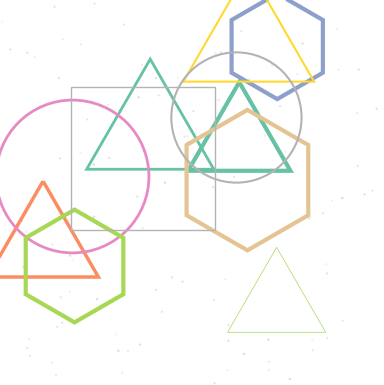[{"shape": "triangle", "thickness": 2, "radius": 0.95, "center": [0.39, 0.656]}, {"shape": "triangle", "thickness": 3, "radius": 0.77, "center": [0.621, 0.633]}, {"shape": "triangle", "thickness": 2.5, "radius": 0.83, "center": [0.112, 0.363]}, {"shape": "hexagon", "thickness": 3, "radius": 0.68, "center": [0.72, 0.88]}, {"shape": "circle", "thickness": 2, "radius": 0.99, "center": [0.188, 0.542]}, {"shape": "triangle", "thickness": 0.5, "radius": 0.74, "center": [0.718, 0.21]}, {"shape": "hexagon", "thickness": 3, "radius": 0.73, "center": [0.194, 0.309]}, {"shape": "triangle", "thickness": 1.5, "radius": 0.98, "center": [0.646, 0.886]}, {"shape": "hexagon", "thickness": 3, "radius": 0.91, "center": [0.643, 0.532]}, {"shape": "square", "thickness": 1, "radius": 0.93, "center": [0.371, 0.588]}, {"shape": "circle", "thickness": 1.5, "radius": 0.85, "center": [0.614, 0.695]}]